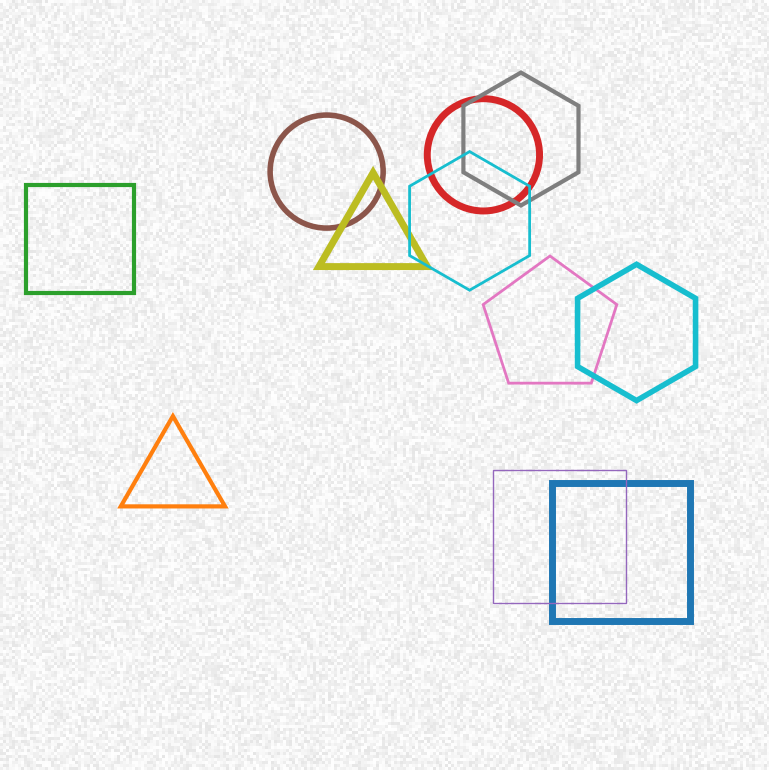[{"shape": "square", "thickness": 2.5, "radius": 0.45, "center": [0.806, 0.283]}, {"shape": "triangle", "thickness": 1.5, "radius": 0.39, "center": [0.225, 0.381]}, {"shape": "square", "thickness": 1.5, "radius": 0.35, "center": [0.104, 0.689]}, {"shape": "circle", "thickness": 2.5, "radius": 0.36, "center": [0.628, 0.799]}, {"shape": "square", "thickness": 0.5, "radius": 0.43, "center": [0.727, 0.303]}, {"shape": "circle", "thickness": 2, "radius": 0.37, "center": [0.424, 0.777]}, {"shape": "pentagon", "thickness": 1, "radius": 0.46, "center": [0.714, 0.576]}, {"shape": "hexagon", "thickness": 1.5, "radius": 0.43, "center": [0.677, 0.819]}, {"shape": "triangle", "thickness": 2.5, "radius": 0.41, "center": [0.485, 0.694]}, {"shape": "hexagon", "thickness": 1, "radius": 0.45, "center": [0.61, 0.713]}, {"shape": "hexagon", "thickness": 2, "radius": 0.44, "center": [0.827, 0.568]}]